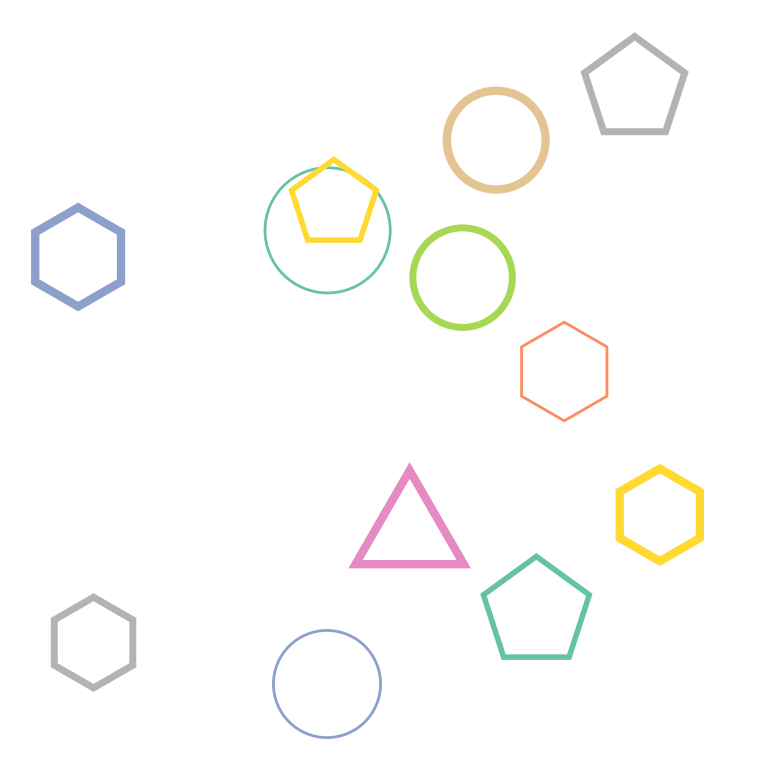[{"shape": "pentagon", "thickness": 2, "radius": 0.36, "center": [0.697, 0.205]}, {"shape": "circle", "thickness": 1, "radius": 0.41, "center": [0.426, 0.701]}, {"shape": "hexagon", "thickness": 1, "radius": 0.32, "center": [0.733, 0.518]}, {"shape": "circle", "thickness": 1, "radius": 0.35, "center": [0.425, 0.112]}, {"shape": "hexagon", "thickness": 3, "radius": 0.32, "center": [0.101, 0.666]}, {"shape": "triangle", "thickness": 3, "radius": 0.41, "center": [0.532, 0.308]}, {"shape": "circle", "thickness": 2.5, "radius": 0.32, "center": [0.601, 0.639]}, {"shape": "pentagon", "thickness": 2, "radius": 0.29, "center": [0.434, 0.735]}, {"shape": "hexagon", "thickness": 3, "radius": 0.3, "center": [0.857, 0.331]}, {"shape": "circle", "thickness": 3, "radius": 0.32, "center": [0.644, 0.818]}, {"shape": "hexagon", "thickness": 2.5, "radius": 0.29, "center": [0.122, 0.165]}, {"shape": "pentagon", "thickness": 2.5, "radius": 0.34, "center": [0.824, 0.884]}]